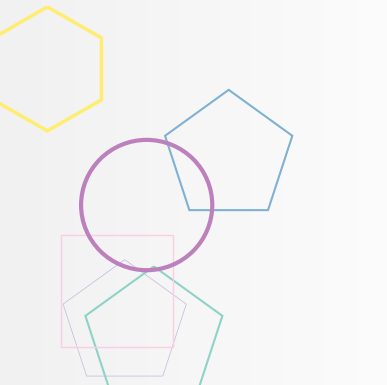[{"shape": "pentagon", "thickness": 1.5, "radius": 0.93, "center": [0.397, 0.122]}, {"shape": "pentagon", "thickness": 0.5, "radius": 0.84, "center": [0.322, 0.158]}, {"shape": "pentagon", "thickness": 1.5, "radius": 0.86, "center": [0.59, 0.594]}, {"shape": "square", "thickness": 1, "radius": 0.73, "center": [0.302, 0.244]}, {"shape": "circle", "thickness": 3, "radius": 0.85, "center": [0.378, 0.467]}, {"shape": "hexagon", "thickness": 2.5, "radius": 0.81, "center": [0.122, 0.821]}]